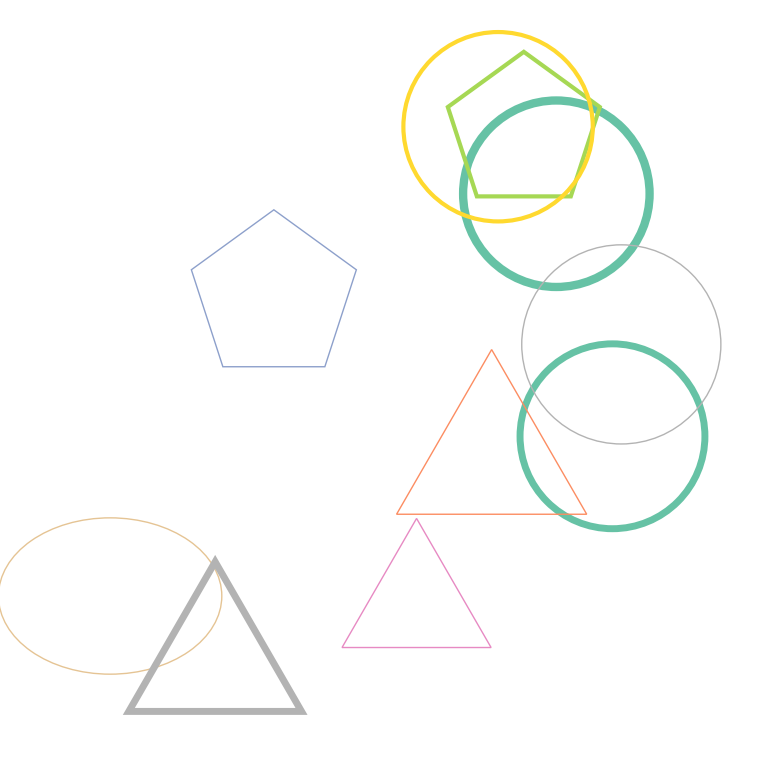[{"shape": "circle", "thickness": 3, "radius": 0.61, "center": [0.723, 0.748]}, {"shape": "circle", "thickness": 2.5, "radius": 0.6, "center": [0.795, 0.433]}, {"shape": "triangle", "thickness": 0.5, "radius": 0.71, "center": [0.638, 0.403]}, {"shape": "pentagon", "thickness": 0.5, "radius": 0.56, "center": [0.356, 0.615]}, {"shape": "triangle", "thickness": 0.5, "radius": 0.56, "center": [0.541, 0.215]}, {"shape": "pentagon", "thickness": 1.5, "radius": 0.52, "center": [0.68, 0.829]}, {"shape": "circle", "thickness": 1.5, "radius": 0.61, "center": [0.647, 0.835]}, {"shape": "oval", "thickness": 0.5, "radius": 0.73, "center": [0.143, 0.226]}, {"shape": "triangle", "thickness": 2.5, "radius": 0.65, "center": [0.279, 0.141]}, {"shape": "circle", "thickness": 0.5, "radius": 0.65, "center": [0.807, 0.553]}]